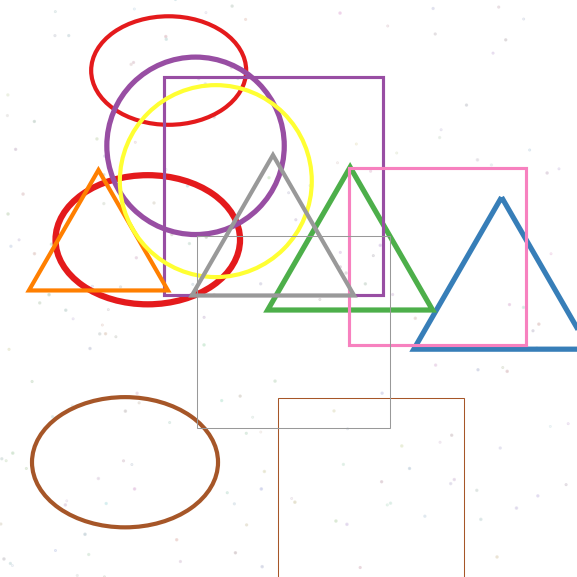[{"shape": "oval", "thickness": 2, "radius": 0.67, "center": [0.292, 0.877]}, {"shape": "oval", "thickness": 3, "radius": 0.8, "center": [0.256, 0.584]}, {"shape": "triangle", "thickness": 2.5, "radius": 0.88, "center": [0.869, 0.482]}, {"shape": "triangle", "thickness": 2.5, "radius": 0.82, "center": [0.606, 0.545]}, {"shape": "circle", "thickness": 2.5, "radius": 0.77, "center": [0.339, 0.747]}, {"shape": "square", "thickness": 1.5, "radius": 0.94, "center": [0.474, 0.678]}, {"shape": "triangle", "thickness": 2, "radius": 0.7, "center": [0.17, 0.566]}, {"shape": "circle", "thickness": 2, "radius": 0.83, "center": [0.374, 0.686]}, {"shape": "oval", "thickness": 2, "radius": 0.81, "center": [0.216, 0.199]}, {"shape": "square", "thickness": 0.5, "radius": 0.8, "center": [0.643, 0.15]}, {"shape": "square", "thickness": 1.5, "radius": 0.77, "center": [0.757, 0.555]}, {"shape": "square", "thickness": 0.5, "radius": 0.83, "center": [0.508, 0.424]}, {"shape": "triangle", "thickness": 2, "radius": 0.81, "center": [0.473, 0.569]}]